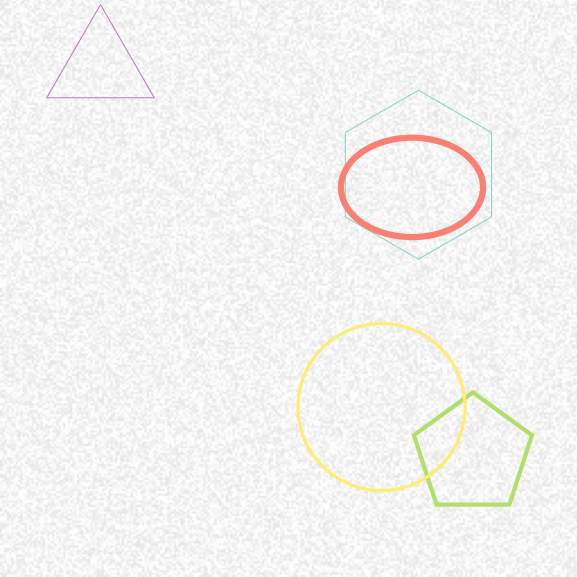[{"shape": "hexagon", "thickness": 0.5, "radius": 0.73, "center": [0.725, 0.697]}, {"shape": "oval", "thickness": 3, "radius": 0.61, "center": [0.713, 0.675]}, {"shape": "pentagon", "thickness": 2, "radius": 0.54, "center": [0.819, 0.212]}, {"shape": "triangle", "thickness": 0.5, "radius": 0.54, "center": [0.174, 0.884]}, {"shape": "circle", "thickness": 1.5, "radius": 0.72, "center": [0.661, 0.294]}]